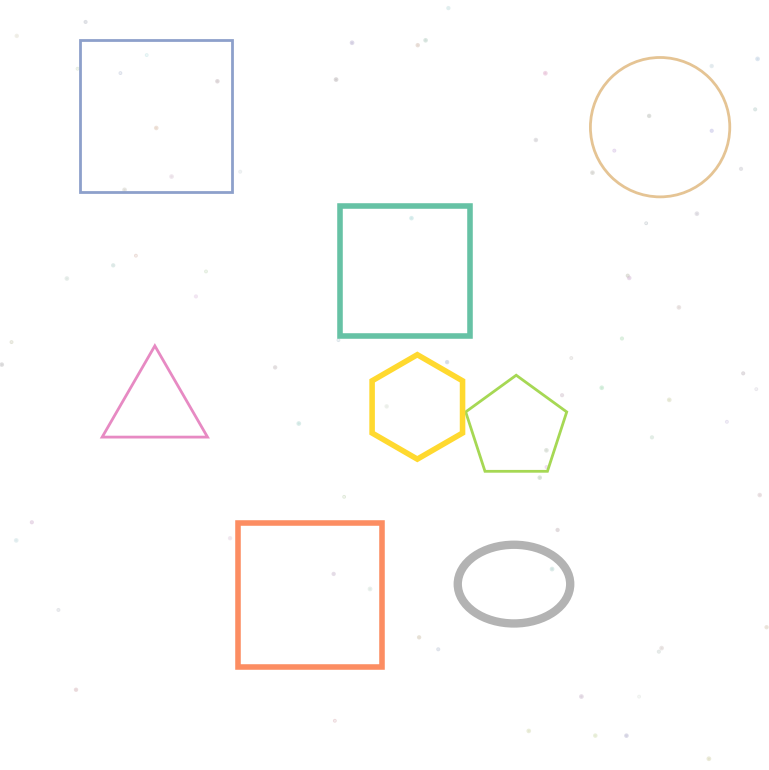[{"shape": "square", "thickness": 2, "radius": 0.42, "center": [0.526, 0.648]}, {"shape": "square", "thickness": 2, "radius": 0.47, "center": [0.403, 0.227]}, {"shape": "square", "thickness": 1, "radius": 0.49, "center": [0.203, 0.849]}, {"shape": "triangle", "thickness": 1, "radius": 0.4, "center": [0.201, 0.472]}, {"shape": "pentagon", "thickness": 1, "radius": 0.34, "center": [0.67, 0.444]}, {"shape": "hexagon", "thickness": 2, "radius": 0.34, "center": [0.542, 0.472]}, {"shape": "circle", "thickness": 1, "radius": 0.45, "center": [0.857, 0.835]}, {"shape": "oval", "thickness": 3, "radius": 0.37, "center": [0.668, 0.241]}]